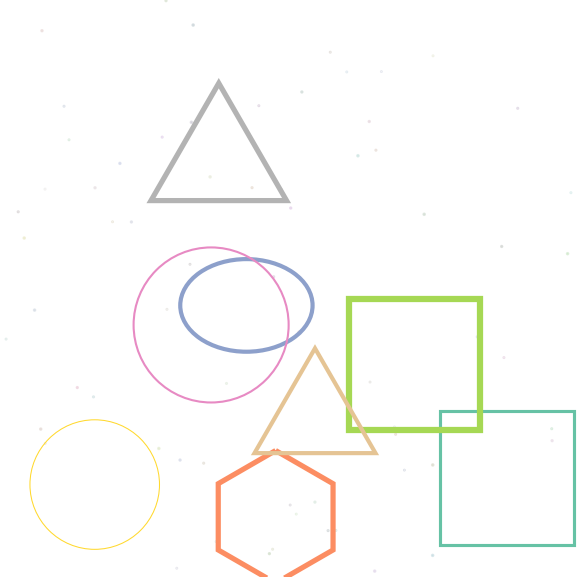[{"shape": "square", "thickness": 1.5, "radius": 0.58, "center": [0.878, 0.172]}, {"shape": "hexagon", "thickness": 2.5, "radius": 0.57, "center": [0.477, 0.104]}, {"shape": "oval", "thickness": 2, "radius": 0.57, "center": [0.427, 0.47]}, {"shape": "circle", "thickness": 1, "radius": 0.67, "center": [0.366, 0.436]}, {"shape": "square", "thickness": 3, "radius": 0.57, "center": [0.718, 0.368]}, {"shape": "circle", "thickness": 0.5, "radius": 0.56, "center": [0.164, 0.16]}, {"shape": "triangle", "thickness": 2, "radius": 0.6, "center": [0.545, 0.275]}, {"shape": "triangle", "thickness": 2.5, "radius": 0.68, "center": [0.379, 0.72]}]